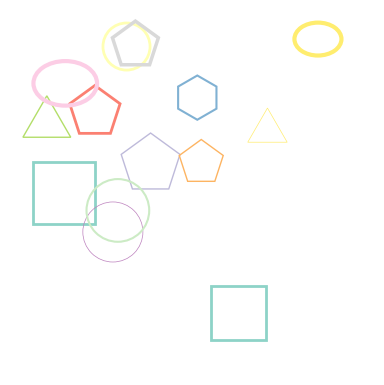[{"shape": "square", "thickness": 2, "radius": 0.4, "center": [0.165, 0.498]}, {"shape": "square", "thickness": 2, "radius": 0.35, "center": [0.62, 0.188]}, {"shape": "circle", "thickness": 2, "radius": 0.31, "center": [0.329, 0.879]}, {"shape": "pentagon", "thickness": 1, "radius": 0.4, "center": [0.391, 0.574]}, {"shape": "pentagon", "thickness": 2, "radius": 0.34, "center": [0.247, 0.709]}, {"shape": "hexagon", "thickness": 1.5, "radius": 0.29, "center": [0.512, 0.746]}, {"shape": "pentagon", "thickness": 1, "radius": 0.3, "center": [0.523, 0.578]}, {"shape": "triangle", "thickness": 1, "radius": 0.36, "center": [0.122, 0.679]}, {"shape": "oval", "thickness": 3, "radius": 0.41, "center": [0.169, 0.783]}, {"shape": "pentagon", "thickness": 2.5, "radius": 0.31, "center": [0.352, 0.883]}, {"shape": "circle", "thickness": 0.5, "radius": 0.39, "center": [0.293, 0.397]}, {"shape": "circle", "thickness": 1.5, "radius": 0.41, "center": [0.306, 0.453]}, {"shape": "triangle", "thickness": 0.5, "radius": 0.3, "center": [0.695, 0.66]}, {"shape": "oval", "thickness": 3, "radius": 0.31, "center": [0.826, 0.899]}]